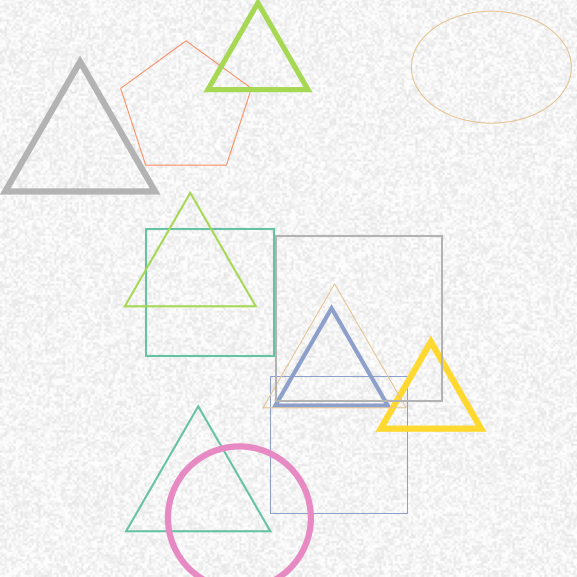[{"shape": "square", "thickness": 1, "radius": 0.55, "center": [0.364, 0.493]}, {"shape": "triangle", "thickness": 1, "radius": 0.72, "center": [0.343, 0.151]}, {"shape": "pentagon", "thickness": 0.5, "radius": 0.6, "center": [0.322, 0.809]}, {"shape": "triangle", "thickness": 2, "radius": 0.56, "center": [0.574, 0.353]}, {"shape": "square", "thickness": 0.5, "radius": 0.59, "center": [0.586, 0.229]}, {"shape": "circle", "thickness": 3, "radius": 0.62, "center": [0.415, 0.102]}, {"shape": "triangle", "thickness": 2.5, "radius": 0.5, "center": [0.447, 0.894]}, {"shape": "triangle", "thickness": 1, "radius": 0.65, "center": [0.329, 0.534]}, {"shape": "triangle", "thickness": 3, "radius": 0.5, "center": [0.746, 0.307]}, {"shape": "triangle", "thickness": 0.5, "radius": 0.71, "center": [0.579, 0.365]}, {"shape": "oval", "thickness": 0.5, "radius": 0.69, "center": [0.851, 0.883]}, {"shape": "square", "thickness": 1, "radius": 0.72, "center": [0.622, 0.448]}, {"shape": "triangle", "thickness": 3, "radius": 0.75, "center": [0.139, 0.743]}]